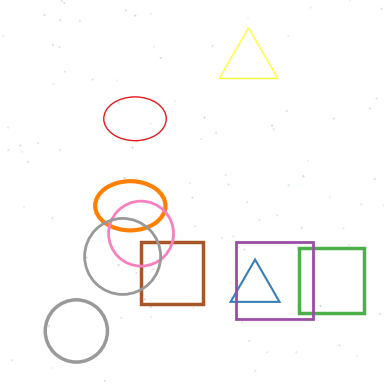[{"shape": "oval", "thickness": 1, "radius": 0.41, "center": [0.351, 0.691]}, {"shape": "triangle", "thickness": 1.5, "radius": 0.37, "center": [0.663, 0.253]}, {"shape": "square", "thickness": 2.5, "radius": 0.42, "center": [0.861, 0.271]}, {"shape": "square", "thickness": 2, "radius": 0.5, "center": [0.712, 0.271]}, {"shape": "oval", "thickness": 3, "radius": 0.46, "center": [0.338, 0.465]}, {"shape": "triangle", "thickness": 1, "radius": 0.44, "center": [0.645, 0.84]}, {"shape": "square", "thickness": 2.5, "radius": 0.4, "center": [0.448, 0.29]}, {"shape": "circle", "thickness": 2, "radius": 0.42, "center": [0.366, 0.393]}, {"shape": "circle", "thickness": 2.5, "radius": 0.4, "center": [0.198, 0.14]}, {"shape": "circle", "thickness": 2, "radius": 0.49, "center": [0.318, 0.334]}]